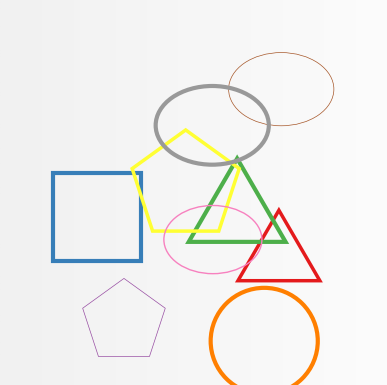[{"shape": "triangle", "thickness": 2.5, "radius": 0.61, "center": [0.72, 0.332]}, {"shape": "square", "thickness": 3, "radius": 0.57, "center": [0.25, 0.436]}, {"shape": "triangle", "thickness": 3, "radius": 0.72, "center": [0.612, 0.444]}, {"shape": "pentagon", "thickness": 0.5, "radius": 0.56, "center": [0.32, 0.165]}, {"shape": "circle", "thickness": 3, "radius": 0.69, "center": [0.682, 0.114]}, {"shape": "pentagon", "thickness": 2.5, "radius": 0.73, "center": [0.479, 0.517]}, {"shape": "oval", "thickness": 0.5, "radius": 0.68, "center": [0.726, 0.768]}, {"shape": "oval", "thickness": 1, "radius": 0.63, "center": [0.549, 0.378]}, {"shape": "oval", "thickness": 3, "radius": 0.73, "center": [0.548, 0.674]}]